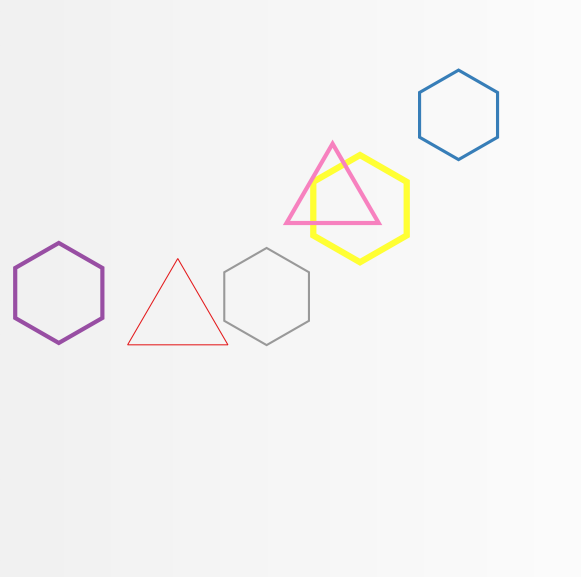[{"shape": "triangle", "thickness": 0.5, "radius": 0.5, "center": [0.306, 0.452]}, {"shape": "hexagon", "thickness": 1.5, "radius": 0.39, "center": [0.789, 0.8]}, {"shape": "hexagon", "thickness": 2, "radius": 0.43, "center": [0.101, 0.492]}, {"shape": "hexagon", "thickness": 3, "radius": 0.46, "center": [0.619, 0.638]}, {"shape": "triangle", "thickness": 2, "radius": 0.46, "center": [0.572, 0.659]}, {"shape": "hexagon", "thickness": 1, "radius": 0.42, "center": [0.459, 0.486]}]